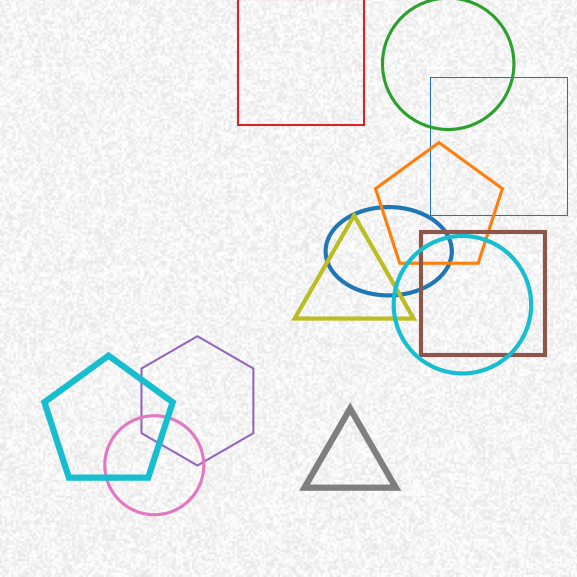[{"shape": "square", "thickness": 0.5, "radius": 0.59, "center": [0.863, 0.746]}, {"shape": "oval", "thickness": 2, "radius": 0.55, "center": [0.673, 0.564]}, {"shape": "pentagon", "thickness": 1.5, "radius": 0.58, "center": [0.76, 0.637]}, {"shape": "circle", "thickness": 1.5, "radius": 0.57, "center": [0.776, 0.889]}, {"shape": "square", "thickness": 1, "radius": 0.54, "center": [0.521, 0.892]}, {"shape": "hexagon", "thickness": 1, "radius": 0.56, "center": [0.342, 0.305]}, {"shape": "square", "thickness": 2, "radius": 0.54, "center": [0.837, 0.491]}, {"shape": "circle", "thickness": 1.5, "radius": 0.43, "center": [0.267, 0.194]}, {"shape": "triangle", "thickness": 3, "radius": 0.46, "center": [0.606, 0.2]}, {"shape": "triangle", "thickness": 2, "radius": 0.6, "center": [0.613, 0.507]}, {"shape": "pentagon", "thickness": 3, "radius": 0.58, "center": [0.188, 0.267]}, {"shape": "circle", "thickness": 2, "radius": 0.6, "center": [0.801, 0.472]}]